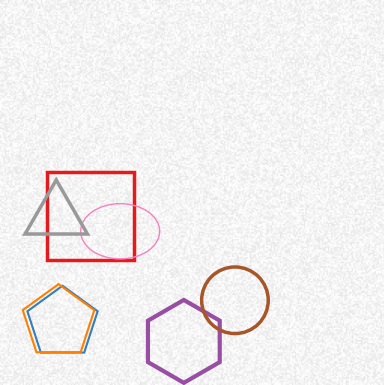[{"shape": "square", "thickness": 2.5, "radius": 0.57, "center": [0.235, 0.439]}, {"shape": "pentagon", "thickness": 1.5, "radius": 0.48, "center": [0.162, 0.162]}, {"shape": "hexagon", "thickness": 3, "radius": 0.54, "center": [0.477, 0.113]}, {"shape": "pentagon", "thickness": 1.5, "radius": 0.49, "center": [0.152, 0.164]}, {"shape": "circle", "thickness": 2.5, "radius": 0.43, "center": [0.61, 0.22]}, {"shape": "oval", "thickness": 1, "radius": 0.51, "center": [0.312, 0.399]}, {"shape": "triangle", "thickness": 2.5, "radius": 0.47, "center": [0.146, 0.439]}]